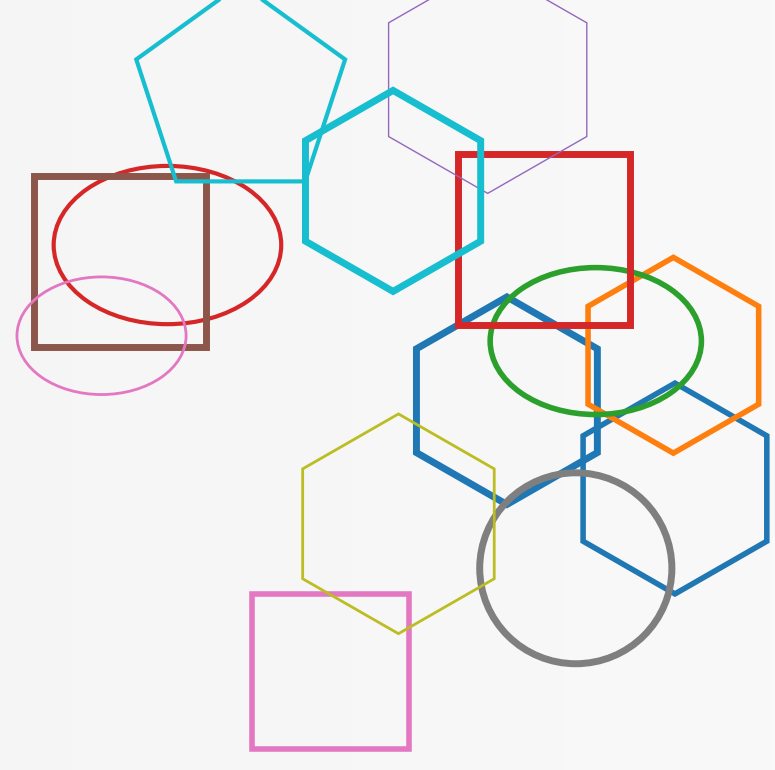[{"shape": "hexagon", "thickness": 2.5, "radius": 0.67, "center": [0.654, 0.48]}, {"shape": "hexagon", "thickness": 2, "radius": 0.68, "center": [0.871, 0.366]}, {"shape": "hexagon", "thickness": 2, "radius": 0.64, "center": [0.869, 0.539]}, {"shape": "oval", "thickness": 2, "radius": 0.68, "center": [0.769, 0.557]}, {"shape": "oval", "thickness": 1.5, "radius": 0.73, "center": [0.216, 0.682]}, {"shape": "square", "thickness": 2.5, "radius": 0.56, "center": [0.702, 0.69]}, {"shape": "hexagon", "thickness": 0.5, "radius": 0.74, "center": [0.629, 0.897]}, {"shape": "square", "thickness": 2.5, "radius": 0.56, "center": [0.155, 0.66]}, {"shape": "oval", "thickness": 1, "radius": 0.55, "center": [0.131, 0.564]}, {"shape": "square", "thickness": 2, "radius": 0.5, "center": [0.427, 0.128]}, {"shape": "circle", "thickness": 2.5, "radius": 0.62, "center": [0.743, 0.262]}, {"shape": "hexagon", "thickness": 1, "radius": 0.71, "center": [0.514, 0.32]}, {"shape": "hexagon", "thickness": 2.5, "radius": 0.65, "center": [0.507, 0.752]}, {"shape": "pentagon", "thickness": 1.5, "radius": 0.71, "center": [0.311, 0.879]}]